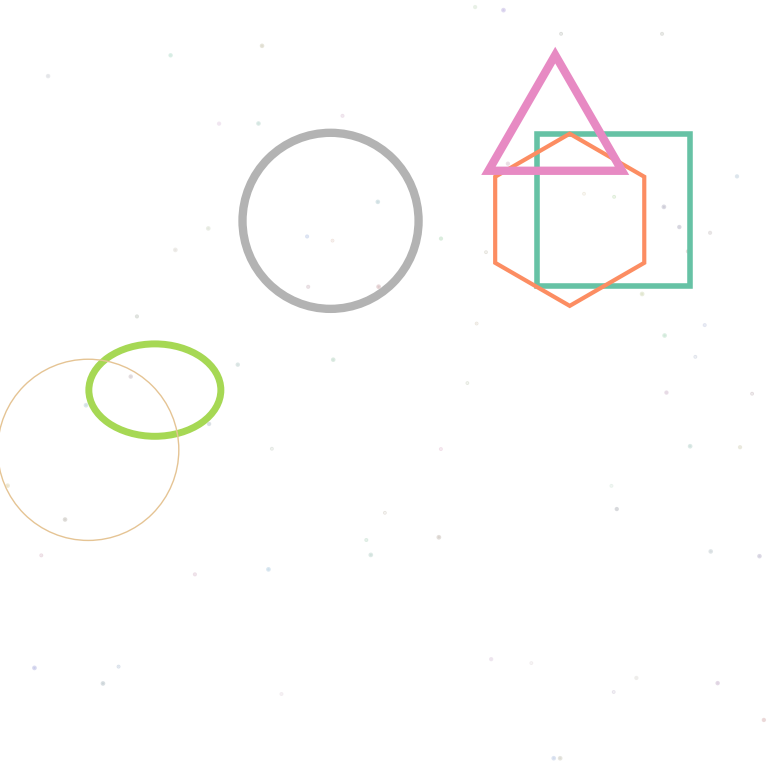[{"shape": "square", "thickness": 2, "radius": 0.49, "center": [0.797, 0.728]}, {"shape": "hexagon", "thickness": 1.5, "radius": 0.56, "center": [0.74, 0.715]}, {"shape": "triangle", "thickness": 3, "radius": 0.5, "center": [0.721, 0.828]}, {"shape": "oval", "thickness": 2.5, "radius": 0.43, "center": [0.201, 0.493]}, {"shape": "circle", "thickness": 0.5, "radius": 0.59, "center": [0.115, 0.416]}, {"shape": "circle", "thickness": 3, "radius": 0.57, "center": [0.429, 0.713]}]